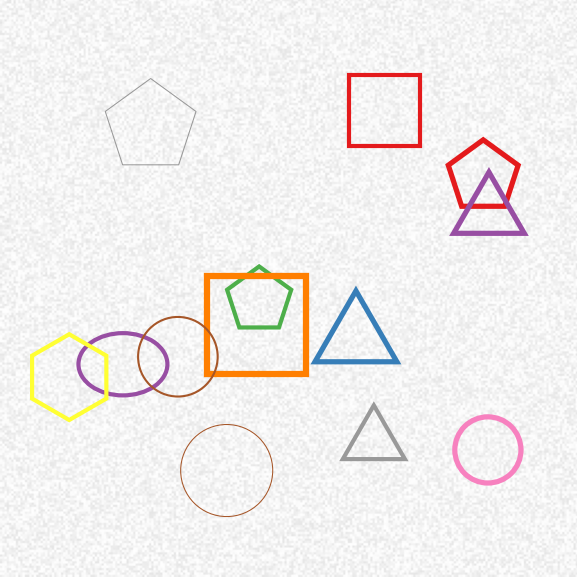[{"shape": "pentagon", "thickness": 2.5, "radius": 0.32, "center": [0.837, 0.693]}, {"shape": "square", "thickness": 2, "radius": 0.31, "center": [0.665, 0.808]}, {"shape": "triangle", "thickness": 2.5, "radius": 0.41, "center": [0.616, 0.414]}, {"shape": "pentagon", "thickness": 2, "radius": 0.29, "center": [0.449, 0.479]}, {"shape": "oval", "thickness": 2, "radius": 0.39, "center": [0.213, 0.368]}, {"shape": "triangle", "thickness": 2.5, "radius": 0.35, "center": [0.847, 0.63]}, {"shape": "square", "thickness": 3, "radius": 0.43, "center": [0.444, 0.436]}, {"shape": "hexagon", "thickness": 2, "radius": 0.37, "center": [0.12, 0.346]}, {"shape": "circle", "thickness": 0.5, "radius": 0.4, "center": [0.393, 0.184]}, {"shape": "circle", "thickness": 1, "radius": 0.34, "center": [0.308, 0.381]}, {"shape": "circle", "thickness": 2.5, "radius": 0.29, "center": [0.845, 0.22]}, {"shape": "triangle", "thickness": 2, "radius": 0.31, "center": [0.647, 0.235]}, {"shape": "pentagon", "thickness": 0.5, "radius": 0.41, "center": [0.261, 0.781]}]